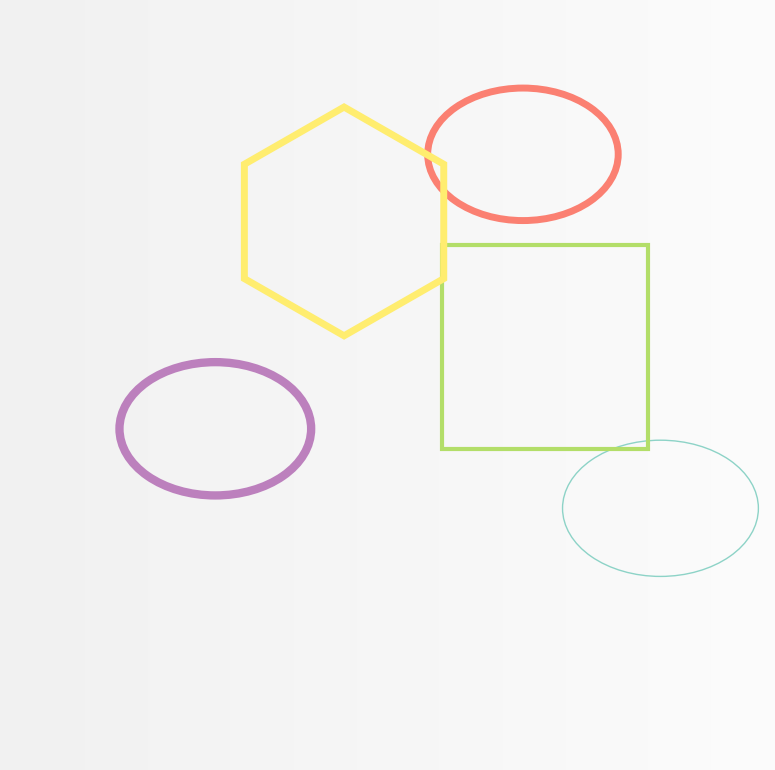[{"shape": "oval", "thickness": 0.5, "radius": 0.63, "center": [0.852, 0.34]}, {"shape": "oval", "thickness": 2.5, "radius": 0.61, "center": [0.675, 0.8]}, {"shape": "square", "thickness": 1.5, "radius": 0.66, "center": [0.704, 0.55]}, {"shape": "oval", "thickness": 3, "radius": 0.62, "center": [0.278, 0.443]}, {"shape": "hexagon", "thickness": 2.5, "radius": 0.74, "center": [0.444, 0.712]}]